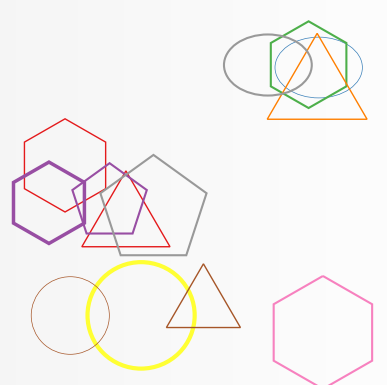[{"shape": "hexagon", "thickness": 1, "radius": 0.6, "center": [0.168, 0.57]}, {"shape": "triangle", "thickness": 1, "radius": 0.66, "center": [0.325, 0.425]}, {"shape": "oval", "thickness": 0.5, "radius": 0.56, "center": [0.822, 0.825]}, {"shape": "hexagon", "thickness": 1.5, "radius": 0.56, "center": [0.796, 0.832]}, {"shape": "pentagon", "thickness": 1.5, "radius": 0.5, "center": [0.283, 0.475]}, {"shape": "hexagon", "thickness": 2.5, "radius": 0.53, "center": [0.126, 0.473]}, {"shape": "triangle", "thickness": 1, "radius": 0.74, "center": [0.818, 0.765]}, {"shape": "circle", "thickness": 3, "radius": 0.69, "center": [0.364, 0.181]}, {"shape": "triangle", "thickness": 1, "radius": 0.55, "center": [0.525, 0.204]}, {"shape": "circle", "thickness": 0.5, "radius": 0.5, "center": [0.181, 0.18]}, {"shape": "hexagon", "thickness": 1.5, "radius": 0.73, "center": [0.833, 0.136]}, {"shape": "oval", "thickness": 1.5, "radius": 0.57, "center": [0.691, 0.831]}, {"shape": "pentagon", "thickness": 1.5, "radius": 0.72, "center": [0.396, 0.454]}]